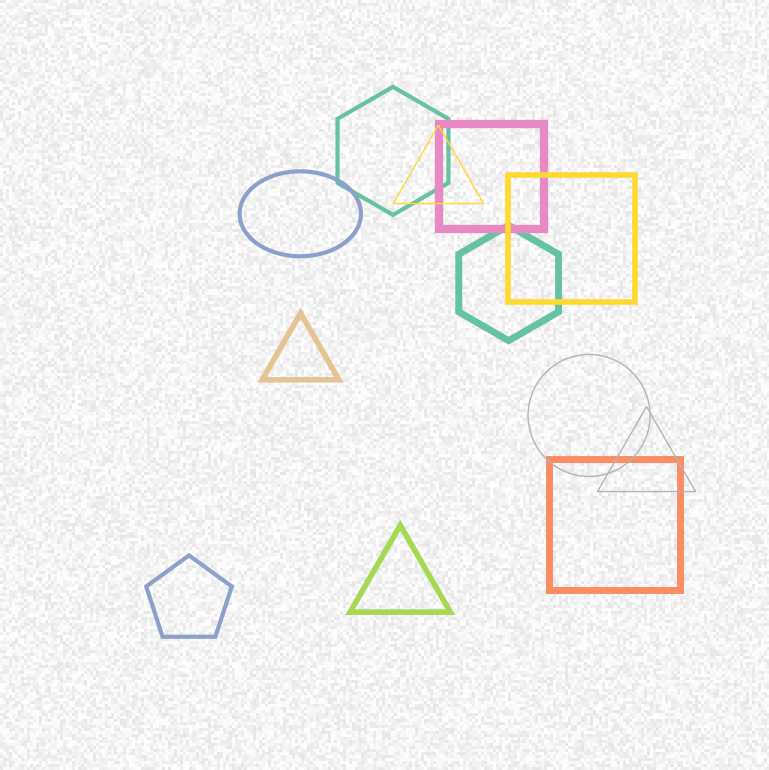[{"shape": "hexagon", "thickness": 1.5, "radius": 0.42, "center": [0.51, 0.804]}, {"shape": "hexagon", "thickness": 2.5, "radius": 0.37, "center": [0.661, 0.632]}, {"shape": "square", "thickness": 2.5, "radius": 0.43, "center": [0.798, 0.319]}, {"shape": "oval", "thickness": 1.5, "radius": 0.39, "center": [0.39, 0.722]}, {"shape": "pentagon", "thickness": 1.5, "radius": 0.29, "center": [0.245, 0.22]}, {"shape": "square", "thickness": 3, "radius": 0.34, "center": [0.638, 0.771]}, {"shape": "triangle", "thickness": 2, "radius": 0.38, "center": [0.52, 0.243]}, {"shape": "triangle", "thickness": 0.5, "radius": 0.34, "center": [0.569, 0.77]}, {"shape": "square", "thickness": 2, "radius": 0.41, "center": [0.742, 0.69]}, {"shape": "triangle", "thickness": 2, "radius": 0.29, "center": [0.39, 0.536]}, {"shape": "triangle", "thickness": 0.5, "radius": 0.37, "center": [0.84, 0.398]}, {"shape": "circle", "thickness": 0.5, "radius": 0.4, "center": [0.765, 0.46]}]